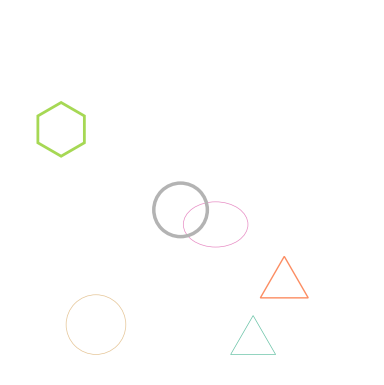[{"shape": "triangle", "thickness": 0.5, "radius": 0.34, "center": [0.657, 0.113]}, {"shape": "triangle", "thickness": 1, "radius": 0.36, "center": [0.738, 0.262]}, {"shape": "oval", "thickness": 0.5, "radius": 0.42, "center": [0.56, 0.417]}, {"shape": "hexagon", "thickness": 2, "radius": 0.35, "center": [0.159, 0.664]}, {"shape": "circle", "thickness": 0.5, "radius": 0.39, "center": [0.249, 0.157]}, {"shape": "circle", "thickness": 2.5, "radius": 0.35, "center": [0.469, 0.455]}]